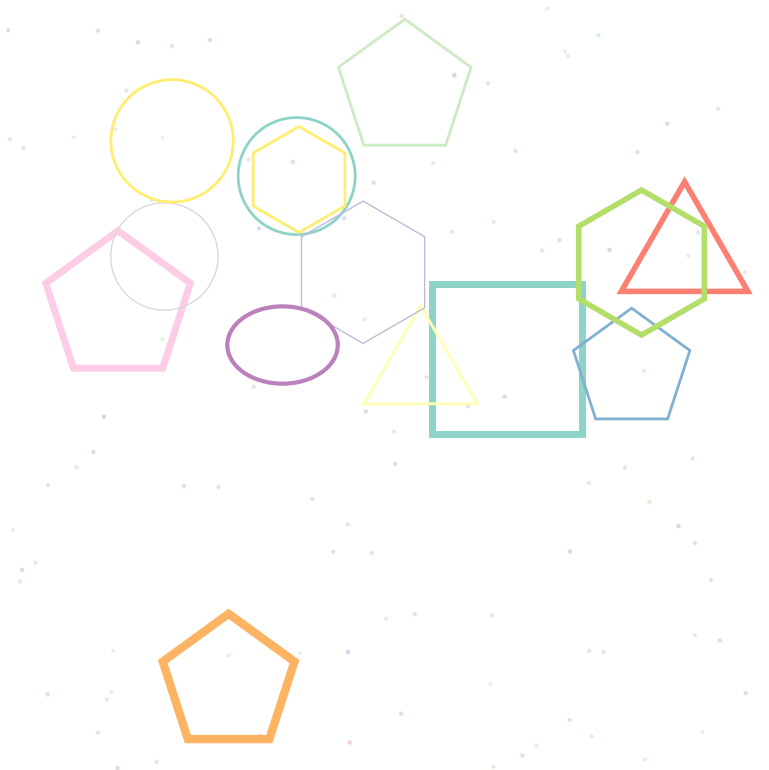[{"shape": "square", "thickness": 2.5, "radius": 0.49, "center": [0.658, 0.534]}, {"shape": "circle", "thickness": 1, "radius": 0.38, "center": [0.385, 0.771]}, {"shape": "triangle", "thickness": 1, "radius": 0.42, "center": [0.546, 0.518]}, {"shape": "hexagon", "thickness": 0.5, "radius": 0.46, "center": [0.472, 0.646]}, {"shape": "triangle", "thickness": 2, "radius": 0.47, "center": [0.889, 0.669]}, {"shape": "pentagon", "thickness": 1, "radius": 0.4, "center": [0.82, 0.52]}, {"shape": "pentagon", "thickness": 3, "radius": 0.45, "center": [0.297, 0.113]}, {"shape": "hexagon", "thickness": 2, "radius": 0.47, "center": [0.833, 0.659]}, {"shape": "pentagon", "thickness": 2.5, "radius": 0.49, "center": [0.153, 0.602]}, {"shape": "circle", "thickness": 0.5, "radius": 0.35, "center": [0.213, 0.667]}, {"shape": "oval", "thickness": 1.5, "radius": 0.36, "center": [0.367, 0.552]}, {"shape": "pentagon", "thickness": 1, "radius": 0.45, "center": [0.526, 0.885]}, {"shape": "hexagon", "thickness": 1, "radius": 0.34, "center": [0.388, 0.767]}, {"shape": "circle", "thickness": 1, "radius": 0.4, "center": [0.223, 0.817]}]